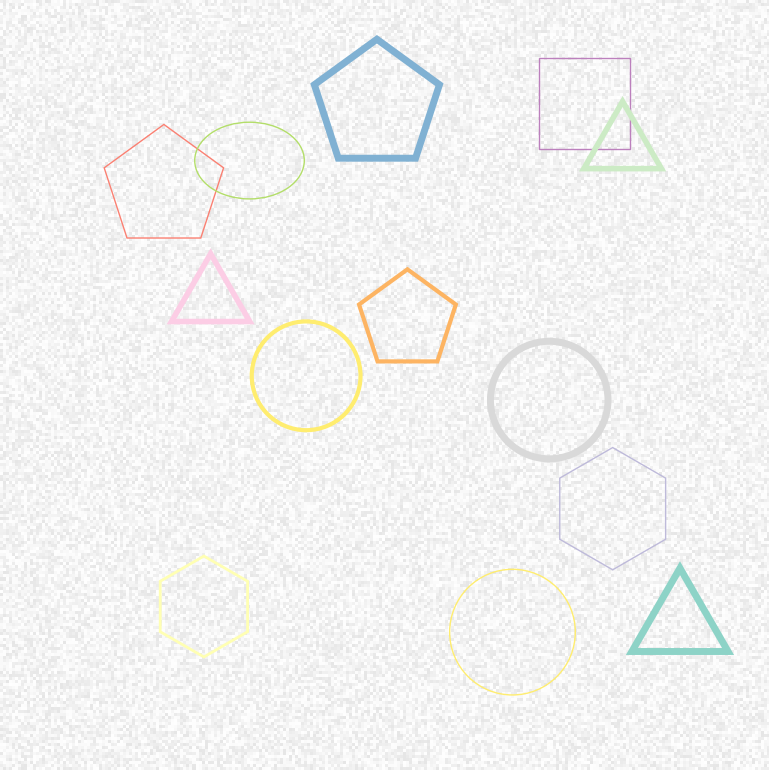[{"shape": "triangle", "thickness": 2.5, "radius": 0.36, "center": [0.883, 0.19]}, {"shape": "hexagon", "thickness": 1, "radius": 0.33, "center": [0.265, 0.212]}, {"shape": "hexagon", "thickness": 0.5, "radius": 0.4, "center": [0.796, 0.339]}, {"shape": "pentagon", "thickness": 0.5, "radius": 0.41, "center": [0.213, 0.757]}, {"shape": "pentagon", "thickness": 2.5, "radius": 0.43, "center": [0.489, 0.864]}, {"shape": "pentagon", "thickness": 1.5, "radius": 0.33, "center": [0.529, 0.584]}, {"shape": "oval", "thickness": 0.5, "radius": 0.36, "center": [0.324, 0.791]}, {"shape": "triangle", "thickness": 2, "radius": 0.29, "center": [0.274, 0.612]}, {"shape": "circle", "thickness": 2.5, "radius": 0.38, "center": [0.713, 0.48]}, {"shape": "square", "thickness": 0.5, "radius": 0.29, "center": [0.759, 0.866]}, {"shape": "triangle", "thickness": 2, "radius": 0.29, "center": [0.809, 0.81]}, {"shape": "circle", "thickness": 0.5, "radius": 0.41, "center": [0.666, 0.179]}, {"shape": "circle", "thickness": 1.5, "radius": 0.35, "center": [0.398, 0.512]}]